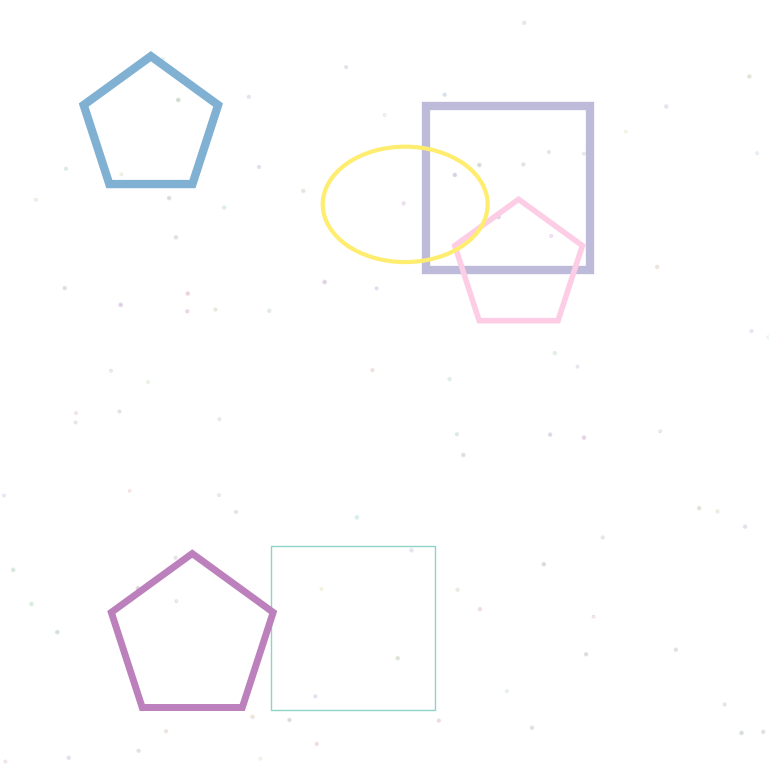[{"shape": "square", "thickness": 0.5, "radius": 0.53, "center": [0.459, 0.184]}, {"shape": "square", "thickness": 3, "radius": 0.53, "center": [0.66, 0.756]}, {"shape": "pentagon", "thickness": 3, "radius": 0.46, "center": [0.196, 0.835]}, {"shape": "pentagon", "thickness": 2, "radius": 0.44, "center": [0.674, 0.654]}, {"shape": "pentagon", "thickness": 2.5, "radius": 0.55, "center": [0.25, 0.171]}, {"shape": "oval", "thickness": 1.5, "radius": 0.54, "center": [0.526, 0.735]}]